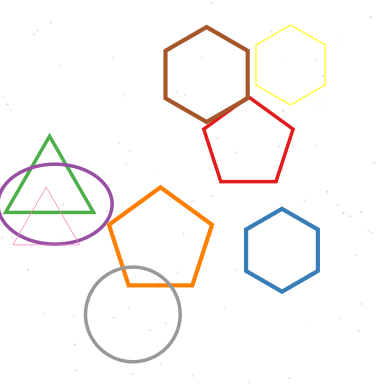[{"shape": "pentagon", "thickness": 2.5, "radius": 0.61, "center": [0.645, 0.627]}, {"shape": "hexagon", "thickness": 3, "radius": 0.54, "center": [0.732, 0.35]}, {"shape": "triangle", "thickness": 2.5, "radius": 0.66, "center": [0.129, 0.514]}, {"shape": "oval", "thickness": 2.5, "radius": 0.74, "center": [0.143, 0.47]}, {"shape": "pentagon", "thickness": 3, "radius": 0.7, "center": [0.417, 0.373]}, {"shape": "hexagon", "thickness": 1, "radius": 0.52, "center": [0.755, 0.831]}, {"shape": "hexagon", "thickness": 3, "radius": 0.62, "center": [0.537, 0.806]}, {"shape": "triangle", "thickness": 0.5, "radius": 0.5, "center": [0.12, 0.414]}, {"shape": "circle", "thickness": 2.5, "radius": 0.61, "center": [0.345, 0.183]}]